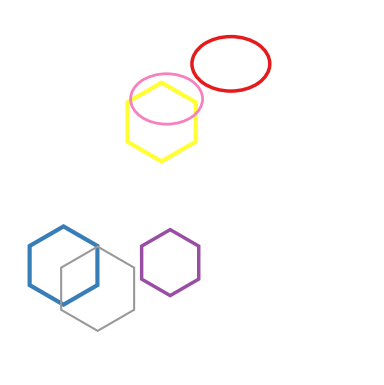[{"shape": "oval", "thickness": 2.5, "radius": 0.51, "center": [0.6, 0.834]}, {"shape": "hexagon", "thickness": 3, "radius": 0.51, "center": [0.165, 0.31]}, {"shape": "hexagon", "thickness": 2.5, "radius": 0.43, "center": [0.442, 0.318]}, {"shape": "hexagon", "thickness": 3, "radius": 0.51, "center": [0.42, 0.683]}, {"shape": "oval", "thickness": 2, "radius": 0.47, "center": [0.433, 0.743]}, {"shape": "hexagon", "thickness": 1.5, "radius": 0.55, "center": [0.254, 0.25]}]